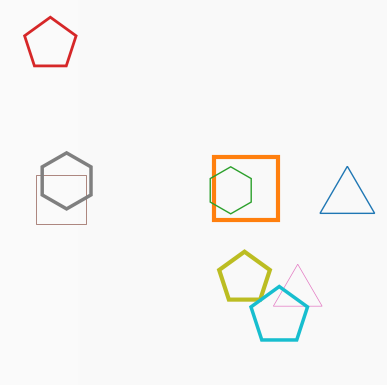[{"shape": "triangle", "thickness": 1, "radius": 0.41, "center": [0.896, 0.487]}, {"shape": "square", "thickness": 3, "radius": 0.41, "center": [0.635, 0.51]}, {"shape": "hexagon", "thickness": 1, "radius": 0.31, "center": [0.595, 0.506]}, {"shape": "pentagon", "thickness": 2, "radius": 0.35, "center": [0.13, 0.885]}, {"shape": "square", "thickness": 0.5, "radius": 0.32, "center": [0.158, 0.482]}, {"shape": "triangle", "thickness": 0.5, "radius": 0.36, "center": [0.768, 0.241]}, {"shape": "hexagon", "thickness": 2.5, "radius": 0.36, "center": [0.172, 0.53]}, {"shape": "pentagon", "thickness": 3, "radius": 0.34, "center": [0.631, 0.277]}, {"shape": "pentagon", "thickness": 2.5, "radius": 0.38, "center": [0.721, 0.179]}]